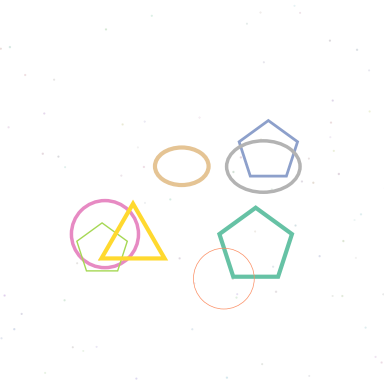[{"shape": "pentagon", "thickness": 3, "radius": 0.5, "center": [0.664, 0.361]}, {"shape": "circle", "thickness": 0.5, "radius": 0.39, "center": [0.581, 0.276]}, {"shape": "pentagon", "thickness": 2, "radius": 0.4, "center": [0.697, 0.607]}, {"shape": "circle", "thickness": 2.5, "radius": 0.44, "center": [0.273, 0.392]}, {"shape": "pentagon", "thickness": 1, "radius": 0.34, "center": [0.265, 0.352]}, {"shape": "triangle", "thickness": 3, "radius": 0.47, "center": [0.346, 0.376]}, {"shape": "oval", "thickness": 3, "radius": 0.35, "center": [0.472, 0.568]}, {"shape": "oval", "thickness": 2.5, "radius": 0.48, "center": [0.684, 0.567]}]